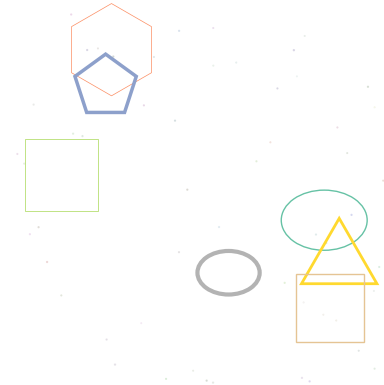[{"shape": "oval", "thickness": 1, "radius": 0.56, "center": [0.842, 0.428]}, {"shape": "hexagon", "thickness": 0.5, "radius": 0.6, "center": [0.29, 0.871]}, {"shape": "pentagon", "thickness": 2.5, "radius": 0.42, "center": [0.274, 0.776]}, {"shape": "square", "thickness": 0.5, "radius": 0.47, "center": [0.159, 0.545]}, {"shape": "triangle", "thickness": 2, "radius": 0.57, "center": [0.881, 0.32]}, {"shape": "square", "thickness": 1, "radius": 0.44, "center": [0.857, 0.199]}, {"shape": "oval", "thickness": 3, "radius": 0.4, "center": [0.594, 0.292]}]